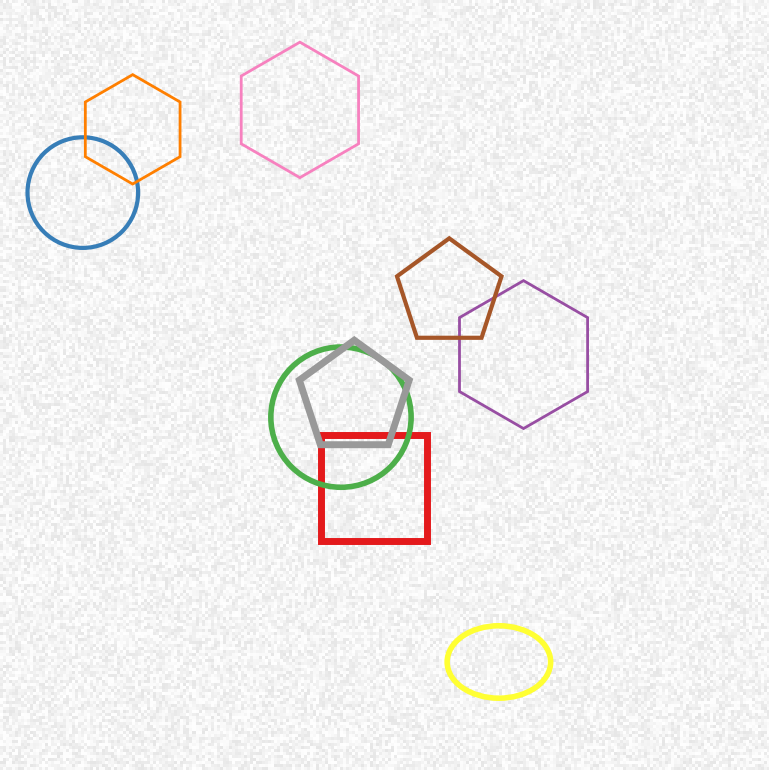[{"shape": "square", "thickness": 2.5, "radius": 0.34, "center": [0.486, 0.366]}, {"shape": "circle", "thickness": 1.5, "radius": 0.36, "center": [0.108, 0.75]}, {"shape": "circle", "thickness": 2, "radius": 0.46, "center": [0.443, 0.458]}, {"shape": "hexagon", "thickness": 1, "radius": 0.48, "center": [0.68, 0.539]}, {"shape": "hexagon", "thickness": 1, "radius": 0.36, "center": [0.172, 0.832]}, {"shape": "oval", "thickness": 2, "radius": 0.34, "center": [0.648, 0.14]}, {"shape": "pentagon", "thickness": 1.5, "radius": 0.36, "center": [0.583, 0.619]}, {"shape": "hexagon", "thickness": 1, "radius": 0.44, "center": [0.389, 0.857]}, {"shape": "pentagon", "thickness": 2.5, "radius": 0.38, "center": [0.46, 0.483]}]